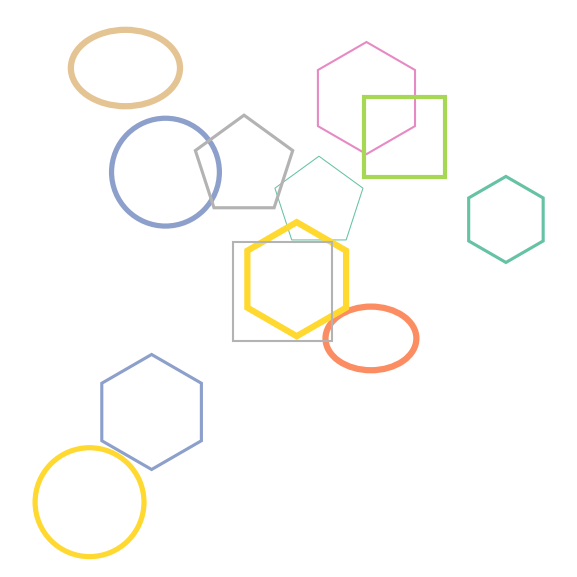[{"shape": "pentagon", "thickness": 0.5, "radius": 0.4, "center": [0.552, 0.649]}, {"shape": "hexagon", "thickness": 1.5, "radius": 0.37, "center": [0.876, 0.619]}, {"shape": "oval", "thickness": 3, "radius": 0.39, "center": [0.642, 0.413]}, {"shape": "circle", "thickness": 2.5, "radius": 0.47, "center": [0.287, 0.701]}, {"shape": "hexagon", "thickness": 1.5, "radius": 0.5, "center": [0.262, 0.286]}, {"shape": "hexagon", "thickness": 1, "radius": 0.49, "center": [0.635, 0.829]}, {"shape": "square", "thickness": 2, "radius": 0.35, "center": [0.7, 0.762]}, {"shape": "circle", "thickness": 2.5, "radius": 0.47, "center": [0.155, 0.13]}, {"shape": "hexagon", "thickness": 3, "radius": 0.49, "center": [0.514, 0.516]}, {"shape": "oval", "thickness": 3, "radius": 0.47, "center": [0.217, 0.881]}, {"shape": "pentagon", "thickness": 1.5, "radius": 0.44, "center": [0.423, 0.711]}, {"shape": "square", "thickness": 1, "radius": 0.43, "center": [0.489, 0.495]}]